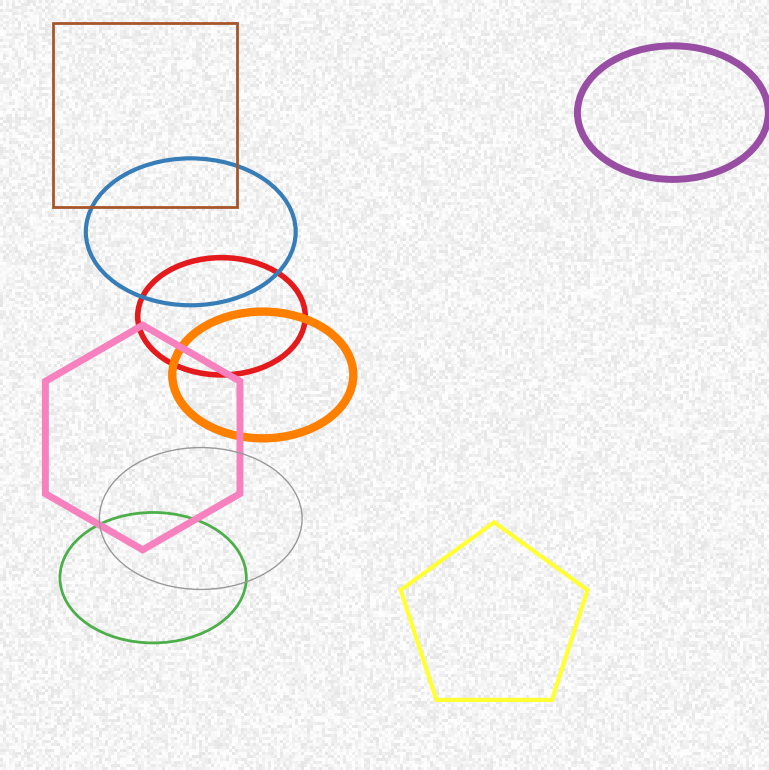[{"shape": "oval", "thickness": 2, "radius": 0.54, "center": [0.288, 0.589]}, {"shape": "oval", "thickness": 1.5, "radius": 0.68, "center": [0.248, 0.699]}, {"shape": "oval", "thickness": 1, "radius": 0.61, "center": [0.199, 0.25]}, {"shape": "oval", "thickness": 2.5, "radius": 0.62, "center": [0.874, 0.854]}, {"shape": "oval", "thickness": 3, "radius": 0.59, "center": [0.341, 0.513]}, {"shape": "pentagon", "thickness": 1.5, "radius": 0.64, "center": [0.642, 0.194]}, {"shape": "square", "thickness": 1, "radius": 0.6, "center": [0.188, 0.851]}, {"shape": "hexagon", "thickness": 2.5, "radius": 0.73, "center": [0.185, 0.432]}, {"shape": "oval", "thickness": 0.5, "radius": 0.66, "center": [0.261, 0.327]}]